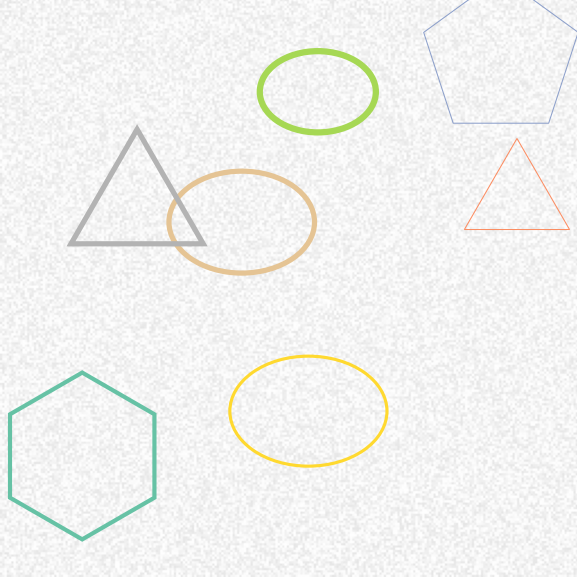[{"shape": "hexagon", "thickness": 2, "radius": 0.72, "center": [0.142, 0.21]}, {"shape": "triangle", "thickness": 0.5, "radius": 0.53, "center": [0.895, 0.654]}, {"shape": "pentagon", "thickness": 0.5, "radius": 0.7, "center": [0.867, 0.9]}, {"shape": "oval", "thickness": 3, "radius": 0.5, "center": [0.55, 0.84]}, {"shape": "oval", "thickness": 1.5, "radius": 0.68, "center": [0.534, 0.287]}, {"shape": "oval", "thickness": 2.5, "radius": 0.63, "center": [0.419, 0.615]}, {"shape": "triangle", "thickness": 2.5, "radius": 0.66, "center": [0.237, 0.643]}]